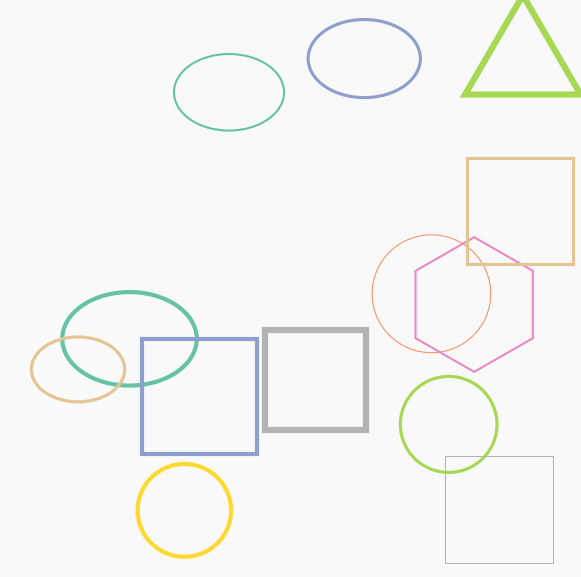[{"shape": "oval", "thickness": 1, "radius": 0.47, "center": [0.394, 0.839]}, {"shape": "oval", "thickness": 2, "radius": 0.58, "center": [0.223, 0.412]}, {"shape": "circle", "thickness": 0.5, "radius": 0.51, "center": [0.742, 0.49]}, {"shape": "oval", "thickness": 1.5, "radius": 0.48, "center": [0.627, 0.898]}, {"shape": "square", "thickness": 2, "radius": 0.5, "center": [0.343, 0.313]}, {"shape": "hexagon", "thickness": 1, "radius": 0.58, "center": [0.816, 0.472]}, {"shape": "triangle", "thickness": 3, "radius": 0.57, "center": [0.9, 0.893]}, {"shape": "circle", "thickness": 1.5, "radius": 0.42, "center": [0.772, 0.264]}, {"shape": "circle", "thickness": 2, "radius": 0.4, "center": [0.317, 0.115]}, {"shape": "oval", "thickness": 1.5, "radius": 0.4, "center": [0.134, 0.359]}, {"shape": "square", "thickness": 1.5, "radius": 0.46, "center": [0.895, 0.633]}, {"shape": "square", "thickness": 0.5, "radius": 0.46, "center": [0.859, 0.116]}, {"shape": "square", "thickness": 3, "radius": 0.43, "center": [0.542, 0.341]}]